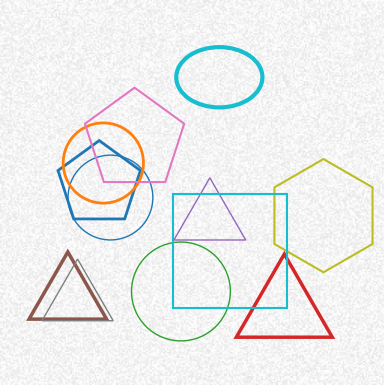[{"shape": "pentagon", "thickness": 2, "radius": 0.56, "center": [0.258, 0.522]}, {"shape": "circle", "thickness": 1, "radius": 0.55, "center": [0.287, 0.487]}, {"shape": "circle", "thickness": 2, "radius": 0.52, "center": [0.268, 0.577]}, {"shape": "circle", "thickness": 1, "radius": 0.64, "center": [0.47, 0.243]}, {"shape": "triangle", "thickness": 2.5, "radius": 0.72, "center": [0.738, 0.196]}, {"shape": "triangle", "thickness": 1, "radius": 0.54, "center": [0.545, 0.43]}, {"shape": "triangle", "thickness": 2.5, "radius": 0.58, "center": [0.176, 0.229]}, {"shape": "pentagon", "thickness": 1.5, "radius": 0.68, "center": [0.35, 0.637]}, {"shape": "triangle", "thickness": 1, "radius": 0.53, "center": [0.202, 0.22]}, {"shape": "hexagon", "thickness": 1.5, "radius": 0.74, "center": [0.84, 0.44]}, {"shape": "oval", "thickness": 3, "radius": 0.56, "center": [0.57, 0.799]}, {"shape": "square", "thickness": 1.5, "radius": 0.74, "center": [0.598, 0.349]}]